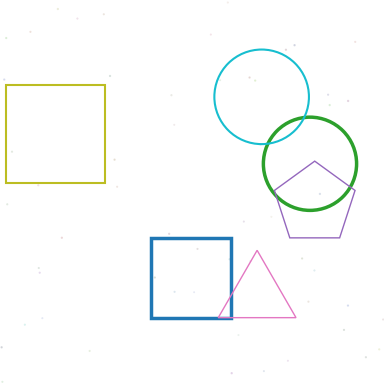[{"shape": "square", "thickness": 2.5, "radius": 0.52, "center": [0.497, 0.277]}, {"shape": "circle", "thickness": 2.5, "radius": 0.61, "center": [0.805, 0.575]}, {"shape": "pentagon", "thickness": 1, "radius": 0.55, "center": [0.817, 0.471]}, {"shape": "triangle", "thickness": 1, "radius": 0.58, "center": [0.668, 0.233]}, {"shape": "square", "thickness": 1.5, "radius": 0.64, "center": [0.144, 0.652]}, {"shape": "circle", "thickness": 1.5, "radius": 0.61, "center": [0.68, 0.748]}]